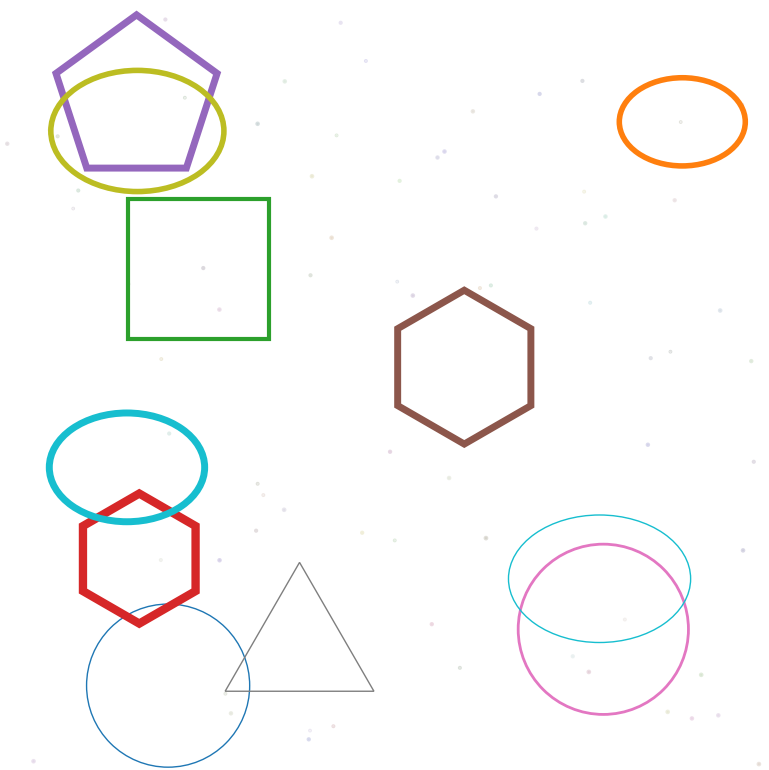[{"shape": "circle", "thickness": 0.5, "radius": 0.53, "center": [0.218, 0.11]}, {"shape": "oval", "thickness": 2, "radius": 0.41, "center": [0.886, 0.842]}, {"shape": "square", "thickness": 1.5, "radius": 0.46, "center": [0.258, 0.651]}, {"shape": "hexagon", "thickness": 3, "radius": 0.42, "center": [0.181, 0.275]}, {"shape": "pentagon", "thickness": 2.5, "radius": 0.55, "center": [0.177, 0.871]}, {"shape": "hexagon", "thickness": 2.5, "radius": 0.5, "center": [0.603, 0.523]}, {"shape": "circle", "thickness": 1, "radius": 0.55, "center": [0.784, 0.183]}, {"shape": "triangle", "thickness": 0.5, "radius": 0.56, "center": [0.389, 0.158]}, {"shape": "oval", "thickness": 2, "radius": 0.56, "center": [0.178, 0.83]}, {"shape": "oval", "thickness": 2.5, "radius": 0.5, "center": [0.165, 0.393]}, {"shape": "oval", "thickness": 0.5, "radius": 0.59, "center": [0.779, 0.248]}]